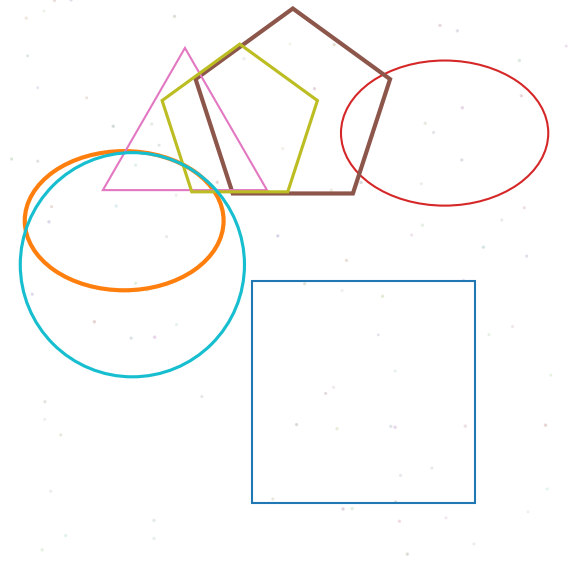[{"shape": "square", "thickness": 1, "radius": 0.96, "center": [0.629, 0.321]}, {"shape": "oval", "thickness": 2, "radius": 0.86, "center": [0.215, 0.617]}, {"shape": "oval", "thickness": 1, "radius": 0.9, "center": [0.77, 0.769]}, {"shape": "pentagon", "thickness": 2, "radius": 0.89, "center": [0.507, 0.807]}, {"shape": "triangle", "thickness": 1, "radius": 0.82, "center": [0.32, 0.752]}, {"shape": "pentagon", "thickness": 1.5, "radius": 0.71, "center": [0.415, 0.781]}, {"shape": "circle", "thickness": 1.5, "radius": 0.97, "center": [0.229, 0.541]}]